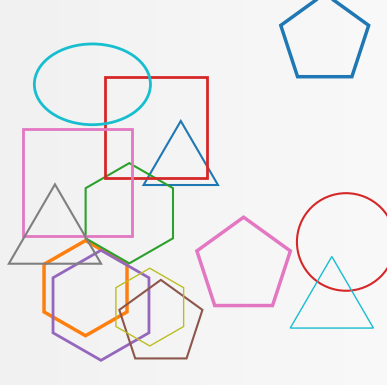[{"shape": "triangle", "thickness": 1.5, "radius": 0.55, "center": [0.467, 0.575]}, {"shape": "pentagon", "thickness": 2.5, "radius": 0.6, "center": [0.838, 0.897]}, {"shape": "hexagon", "thickness": 2.5, "radius": 0.62, "center": [0.221, 0.252]}, {"shape": "hexagon", "thickness": 1.5, "radius": 0.65, "center": [0.334, 0.446]}, {"shape": "circle", "thickness": 1.5, "radius": 0.63, "center": [0.893, 0.372]}, {"shape": "square", "thickness": 2, "radius": 0.66, "center": [0.403, 0.669]}, {"shape": "hexagon", "thickness": 2, "radius": 0.71, "center": [0.261, 0.207]}, {"shape": "pentagon", "thickness": 1.5, "radius": 0.56, "center": [0.415, 0.16]}, {"shape": "square", "thickness": 2, "radius": 0.7, "center": [0.2, 0.526]}, {"shape": "pentagon", "thickness": 2.5, "radius": 0.63, "center": [0.629, 0.309]}, {"shape": "triangle", "thickness": 1.5, "radius": 0.69, "center": [0.142, 0.384]}, {"shape": "hexagon", "thickness": 1, "radius": 0.5, "center": [0.387, 0.202]}, {"shape": "triangle", "thickness": 1, "radius": 0.62, "center": [0.856, 0.21]}, {"shape": "oval", "thickness": 2, "radius": 0.75, "center": [0.238, 0.781]}]